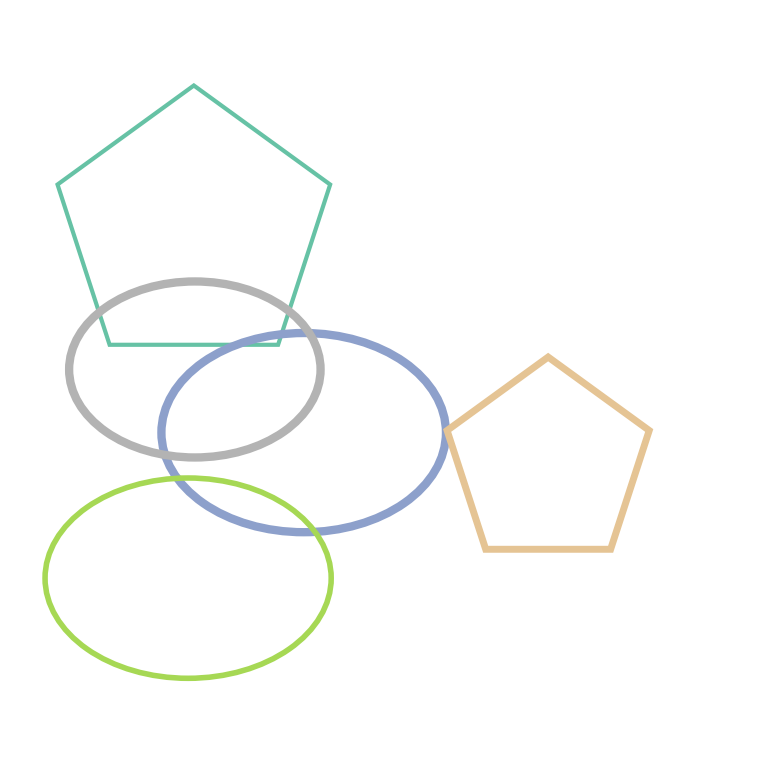[{"shape": "pentagon", "thickness": 1.5, "radius": 0.93, "center": [0.252, 0.703]}, {"shape": "oval", "thickness": 3, "radius": 0.92, "center": [0.394, 0.438]}, {"shape": "oval", "thickness": 2, "radius": 0.93, "center": [0.244, 0.249]}, {"shape": "pentagon", "thickness": 2.5, "radius": 0.69, "center": [0.712, 0.398]}, {"shape": "oval", "thickness": 3, "radius": 0.82, "center": [0.253, 0.52]}]